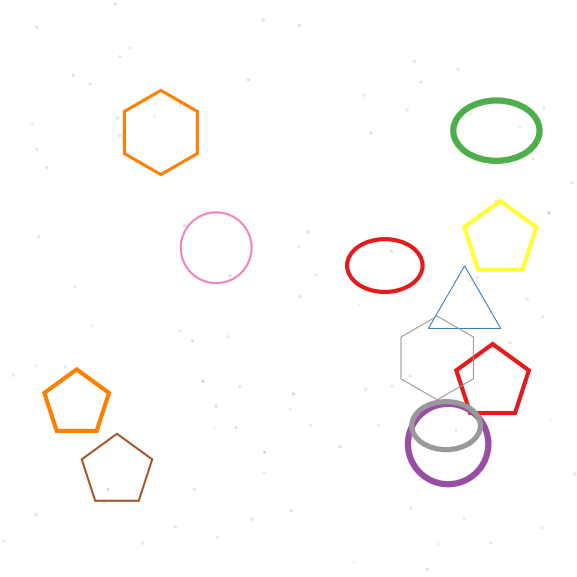[{"shape": "oval", "thickness": 2, "radius": 0.33, "center": [0.666, 0.539]}, {"shape": "pentagon", "thickness": 2, "radius": 0.33, "center": [0.853, 0.337]}, {"shape": "triangle", "thickness": 0.5, "radius": 0.36, "center": [0.804, 0.466]}, {"shape": "oval", "thickness": 3, "radius": 0.37, "center": [0.86, 0.773]}, {"shape": "circle", "thickness": 3, "radius": 0.35, "center": [0.776, 0.23]}, {"shape": "pentagon", "thickness": 2, "radius": 0.29, "center": [0.133, 0.301]}, {"shape": "hexagon", "thickness": 1.5, "radius": 0.36, "center": [0.279, 0.77]}, {"shape": "pentagon", "thickness": 2, "radius": 0.33, "center": [0.866, 0.585]}, {"shape": "pentagon", "thickness": 1, "radius": 0.32, "center": [0.203, 0.184]}, {"shape": "circle", "thickness": 1, "radius": 0.31, "center": [0.374, 0.57]}, {"shape": "hexagon", "thickness": 0.5, "radius": 0.36, "center": [0.757, 0.379]}, {"shape": "oval", "thickness": 2.5, "radius": 0.3, "center": [0.772, 0.262]}]